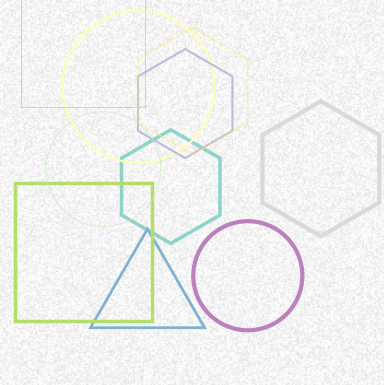[{"shape": "hexagon", "thickness": 2.5, "radius": 0.74, "center": [0.443, 0.515]}, {"shape": "circle", "thickness": 1.5, "radius": 0.99, "center": [0.36, 0.775]}, {"shape": "hexagon", "thickness": 1.5, "radius": 0.71, "center": [0.481, 0.731]}, {"shape": "triangle", "thickness": 2, "radius": 0.86, "center": [0.383, 0.234]}, {"shape": "square", "thickness": 0.5, "radius": 0.8, "center": [0.216, 0.882]}, {"shape": "square", "thickness": 2.5, "radius": 0.89, "center": [0.217, 0.346]}, {"shape": "hexagon", "thickness": 3, "radius": 0.88, "center": [0.833, 0.562]}, {"shape": "circle", "thickness": 3, "radius": 0.71, "center": [0.644, 0.284]}, {"shape": "circle", "thickness": 0.5, "radius": 0.75, "center": [0.269, 0.561]}, {"shape": "hexagon", "thickness": 0.5, "radius": 0.82, "center": [0.501, 0.763]}]